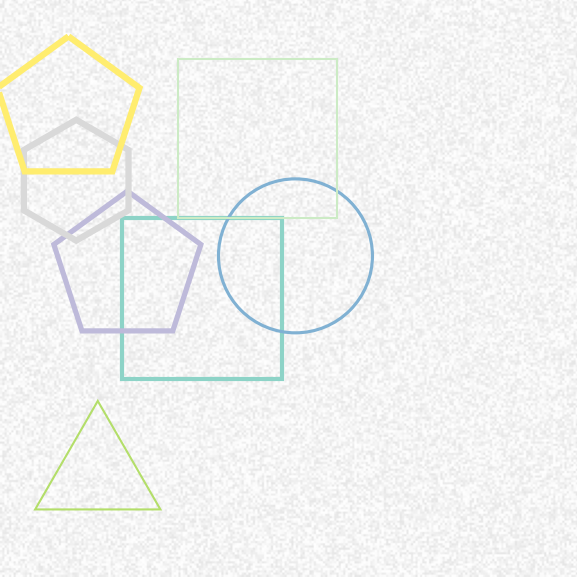[{"shape": "square", "thickness": 2, "radius": 0.69, "center": [0.35, 0.483]}, {"shape": "pentagon", "thickness": 2.5, "radius": 0.67, "center": [0.221, 0.534]}, {"shape": "circle", "thickness": 1.5, "radius": 0.67, "center": [0.512, 0.556]}, {"shape": "triangle", "thickness": 1, "radius": 0.63, "center": [0.169, 0.18]}, {"shape": "hexagon", "thickness": 3, "radius": 0.52, "center": [0.132, 0.687]}, {"shape": "square", "thickness": 1, "radius": 0.69, "center": [0.446, 0.759]}, {"shape": "pentagon", "thickness": 3, "radius": 0.65, "center": [0.119, 0.807]}]